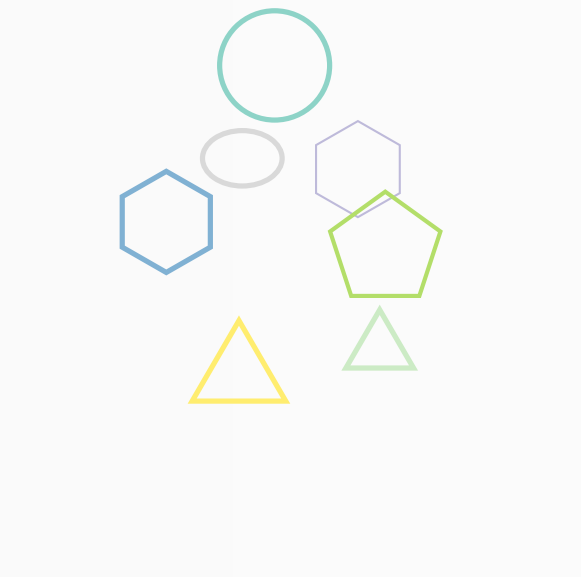[{"shape": "circle", "thickness": 2.5, "radius": 0.47, "center": [0.472, 0.886]}, {"shape": "hexagon", "thickness": 1, "radius": 0.42, "center": [0.616, 0.706]}, {"shape": "hexagon", "thickness": 2.5, "radius": 0.44, "center": [0.286, 0.615]}, {"shape": "pentagon", "thickness": 2, "radius": 0.5, "center": [0.663, 0.567]}, {"shape": "oval", "thickness": 2.5, "radius": 0.34, "center": [0.417, 0.725]}, {"shape": "triangle", "thickness": 2.5, "radius": 0.34, "center": [0.653, 0.395]}, {"shape": "triangle", "thickness": 2.5, "radius": 0.46, "center": [0.411, 0.351]}]